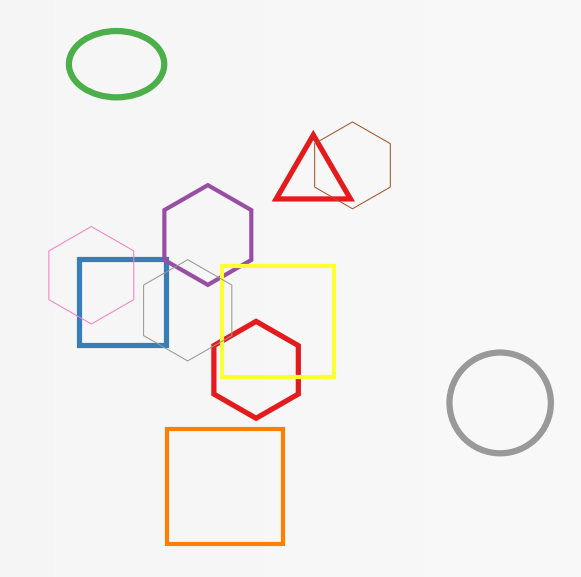[{"shape": "triangle", "thickness": 2.5, "radius": 0.37, "center": [0.539, 0.692]}, {"shape": "hexagon", "thickness": 2.5, "radius": 0.42, "center": [0.441, 0.359]}, {"shape": "square", "thickness": 2.5, "radius": 0.37, "center": [0.211, 0.476]}, {"shape": "oval", "thickness": 3, "radius": 0.41, "center": [0.201, 0.888]}, {"shape": "hexagon", "thickness": 2, "radius": 0.43, "center": [0.358, 0.592]}, {"shape": "square", "thickness": 2, "radius": 0.5, "center": [0.386, 0.157]}, {"shape": "square", "thickness": 2, "radius": 0.48, "center": [0.478, 0.442]}, {"shape": "hexagon", "thickness": 0.5, "radius": 0.38, "center": [0.606, 0.713]}, {"shape": "hexagon", "thickness": 0.5, "radius": 0.42, "center": [0.157, 0.522]}, {"shape": "hexagon", "thickness": 0.5, "radius": 0.44, "center": [0.323, 0.462]}, {"shape": "circle", "thickness": 3, "radius": 0.44, "center": [0.861, 0.301]}]